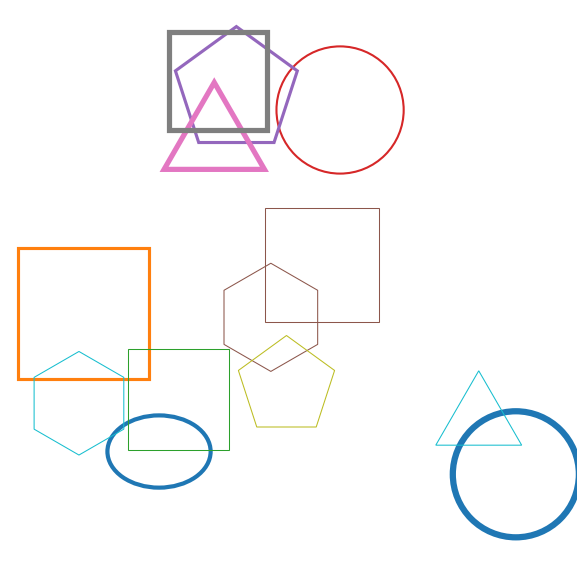[{"shape": "circle", "thickness": 3, "radius": 0.55, "center": [0.893, 0.178]}, {"shape": "oval", "thickness": 2, "radius": 0.45, "center": [0.275, 0.217]}, {"shape": "square", "thickness": 1.5, "radius": 0.57, "center": [0.145, 0.456]}, {"shape": "square", "thickness": 0.5, "radius": 0.44, "center": [0.309, 0.307]}, {"shape": "circle", "thickness": 1, "radius": 0.55, "center": [0.589, 0.809]}, {"shape": "pentagon", "thickness": 1.5, "radius": 0.55, "center": [0.409, 0.842]}, {"shape": "square", "thickness": 0.5, "radius": 0.5, "center": [0.558, 0.54]}, {"shape": "hexagon", "thickness": 0.5, "radius": 0.47, "center": [0.469, 0.45]}, {"shape": "triangle", "thickness": 2.5, "radius": 0.5, "center": [0.371, 0.756]}, {"shape": "square", "thickness": 2.5, "radius": 0.42, "center": [0.377, 0.86]}, {"shape": "pentagon", "thickness": 0.5, "radius": 0.44, "center": [0.496, 0.331]}, {"shape": "triangle", "thickness": 0.5, "radius": 0.43, "center": [0.829, 0.271]}, {"shape": "hexagon", "thickness": 0.5, "radius": 0.45, "center": [0.137, 0.301]}]